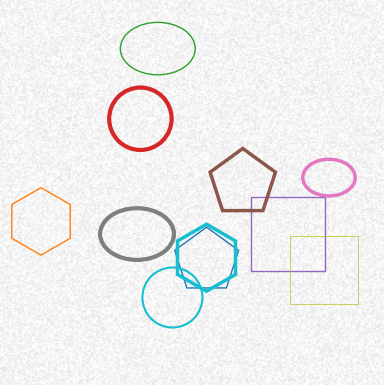[{"shape": "pentagon", "thickness": 1, "radius": 0.44, "center": [0.537, 0.323]}, {"shape": "hexagon", "thickness": 1, "radius": 0.44, "center": [0.106, 0.425]}, {"shape": "oval", "thickness": 1, "radius": 0.49, "center": [0.41, 0.874]}, {"shape": "circle", "thickness": 3, "radius": 0.41, "center": [0.365, 0.692]}, {"shape": "square", "thickness": 1, "radius": 0.48, "center": [0.748, 0.392]}, {"shape": "pentagon", "thickness": 2.5, "radius": 0.45, "center": [0.631, 0.525]}, {"shape": "oval", "thickness": 2.5, "radius": 0.34, "center": [0.855, 0.539]}, {"shape": "oval", "thickness": 3, "radius": 0.48, "center": [0.356, 0.392]}, {"shape": "square", "thickness": 0.5, "radius": 0.44, "center": [0.841, 0.299]}, {"shape": "circle", "thickness": 1.5, "radius": 0.39, "center": [0.448, 0.227]}, {"shape": "hexagon", "thickness": 2.5, "radius": 0.44, "center": [0.536, 0.331]}]